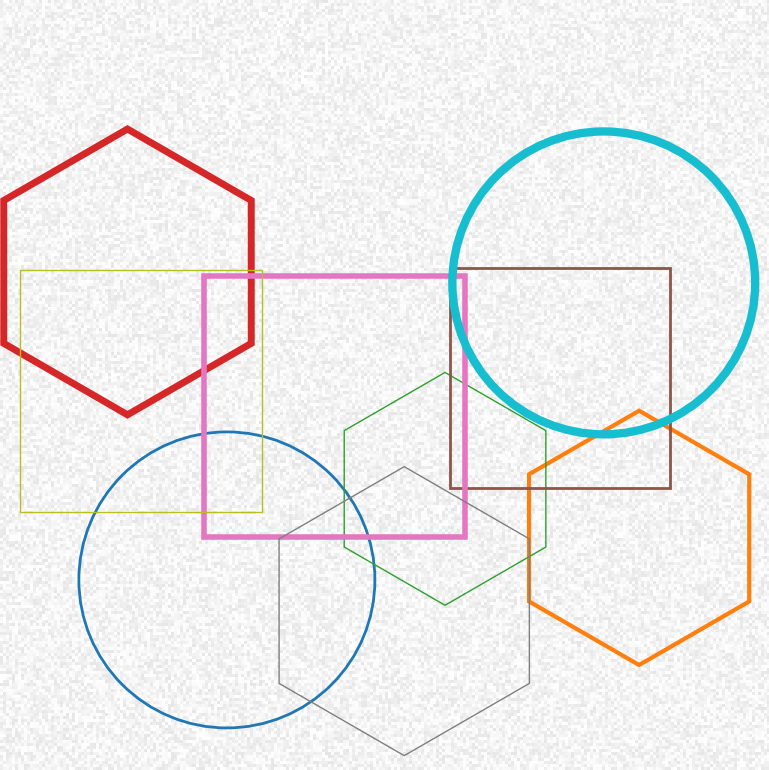[{"shape": "circle", "thickness": 1, "radius": 0.96, "center": [0.295, 0.247]}, {"shape": "hexagon", "thickness": 1.5, "radius": 0.83, "center": [0.83, 0.301]}, {"shape": "hexagon", "thickness": 0.5, "radius": 0.76, "center": [0.578, 0.365]}, {"shape": "hexagon", "thickness": 2.5, "radius": 0.93, "center": [0.166, 0.647]}, {"shape": "square", "thickness": 1, "radius": 0.71, "center": [0.727, 0.51]}, {"shape": "square", "thickness": 2, "radius": 0.85, "center": [0.435, 0.472]}, {"shape": "hexagon", "thickness": 0.5, "radius": 0.94, "center": [0.525, 0.206]}, {"shape": "square", "thickness": 0.5, "radius": 0.79, "center": [0.183, 0.492]}, {"shape": "circle", "thickness": 3, "radius": 0.98, "center": [0.784, 0.633]}]